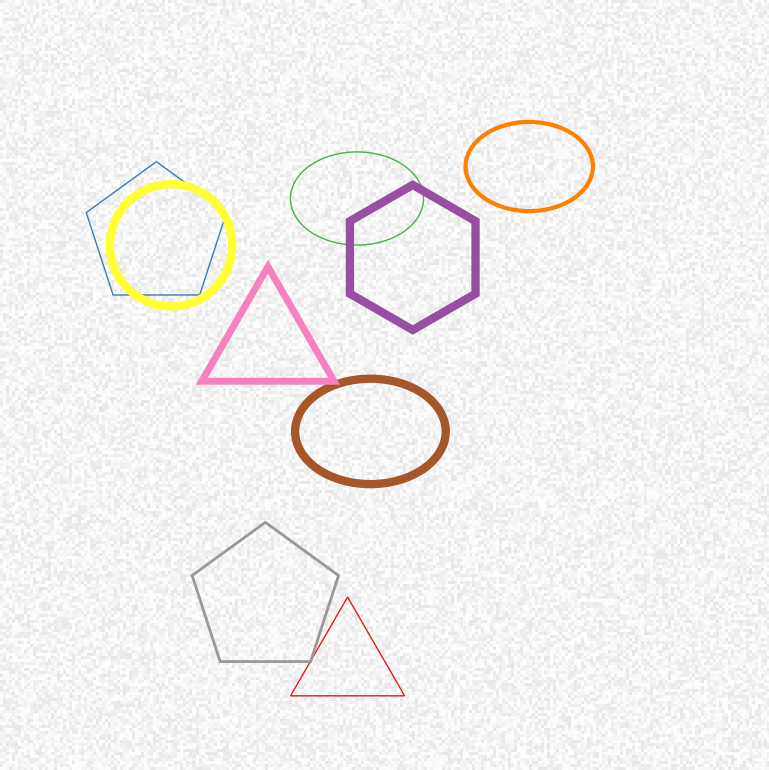[{"shape": "triangle", "thickness": 0.5, "radius": 0.43, "center": [0.451, 0.139]}, {"shape": "pentagon", "thickness": 0.5, "radius": 0.48, "center": [0.203, 0.694]}, {"shape": "oval", "thickness": 0.5, "radius": 0.43, "center": [0.464, 0.742]}, {"shape": "hexagon", "thickness": 3, "radius": 0.47, "center": [0.536, 0.666]}, {"shape": "oval", "thickness": 1.5, "radius": 0.41, "center": [0.687, 0.784]}, {"shape": "circle", "thickness": 3, "radius": 0.4, "center": [0.222, 0.681]}, {"shape": "oval", "thickness": 3, "radius": 0.49, "center": [0.481, 0.44]}, {"shape": "triangle", "thickness": 2.5, "radius": 0.5, "center": [0.348, 0.554]}, {"shape": "pentagon", "thickness": 1, "radius": 0.5, "center": [0.345, 0.222]}]